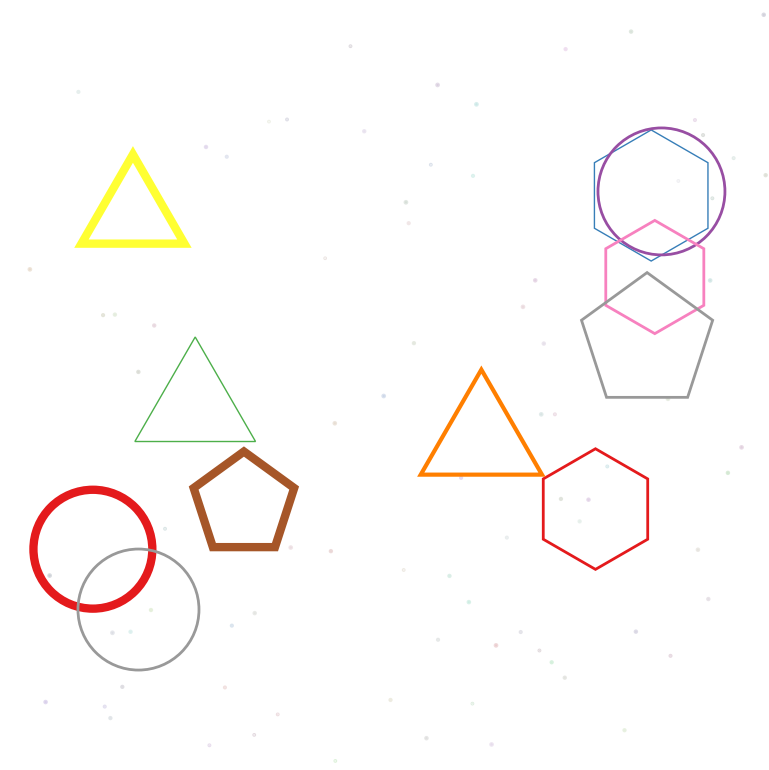[{"shape": "circle", "thickness": 3, "radius": 0.39, "center": [0.121, 0.287]}, {"shape": "hexagon", "thickness": 1, "radius": 0.39, "center": [0.773, 0.339]}, {"shape": "hexagon", "thickness": 0.5, "radius": 0.43, "center": [0.846, 0.746]}, {"shape": "triangle", "thickness": 0.5, "radius": 0.45, "center": [0.254, 0.472]}, {"shape": "circle", "thickness": 1, "radius": 0.41, "center": [0.859, 0.751]}, {"shape": "triangle", "thickness": 1.5, "radius": 0.45, "center": [0.625, 0.429]}, {"shape": "triangle", "thickness": 3, "radius": 0.39, "center": [0.173, 0.722]}, {"shape": "pentagon", "thickness": 3, "radius": 0.34, "center": [0.317, 0.345]}, {"shape": "hexagon", "thickness": 1, "radius": 0.37, "center": [0.85, 0.64]}, {"shape": "circle", "thickness": 1, "radius": 0.39, "center": [0.18, 0.208]}, {"shape": "pentagon", "thickness": 1, "radius": 0.45, "center": [0.84, 0.556]}]